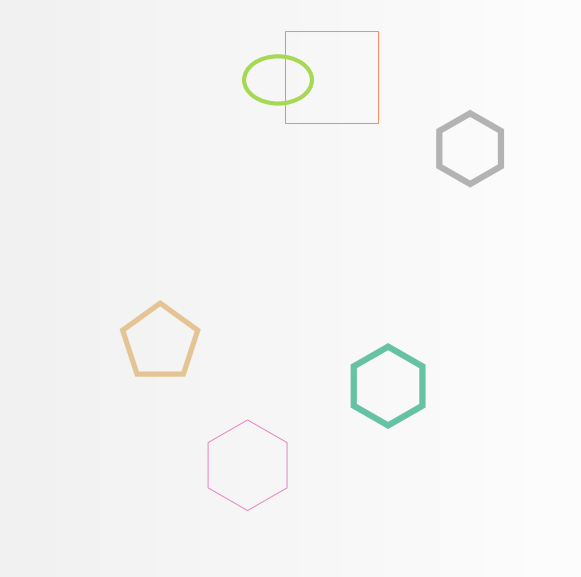[{"shape": "hexagon", "thickness": 3, "radius": 0.34, "center": [0.668, 0.331]}, {"shape": "square", "thickness": 0.5, "radius": 0.4, "center": [0.571, 0.866]}, {"shape": "hexagon", "thickness": 0.5, "radius": 0.39, "center": [0.426, 0.194]}, {"shape": "oval", "thickness": 2, "radius": 0.29, "center": [0.478, 0.861]}, {"shape": "pentagon", "thickness": 2.5, "radius": 0.34, "center": [0.276, 0.406]}, {"shape": "hexagon", "thickness": 3, "radius": 0.31, "center": [0.809, 0.742]}]